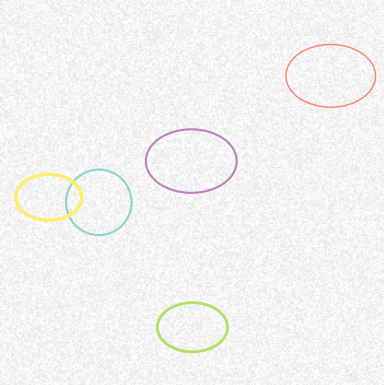[{"shape": "circle", "thickness": 1.5, "radius": 0.43, "center": [0.257, 0.475]}, {"shape": "oval", "thickness": 1, "radius": 0.58, "center": [0.859, 0.803]}, {"shape": "oval", "thickness": 2, "radius": 0.46, "center": [0.5, 0.15]}, {"shape": "oval", "thickness": 1.5, "radius": 0.59, "center": [0.497, 0.582]}, {"shape": "oval", "thickness": 2.5, "radius": 0.43, "center": [0.127, 0.487]}]